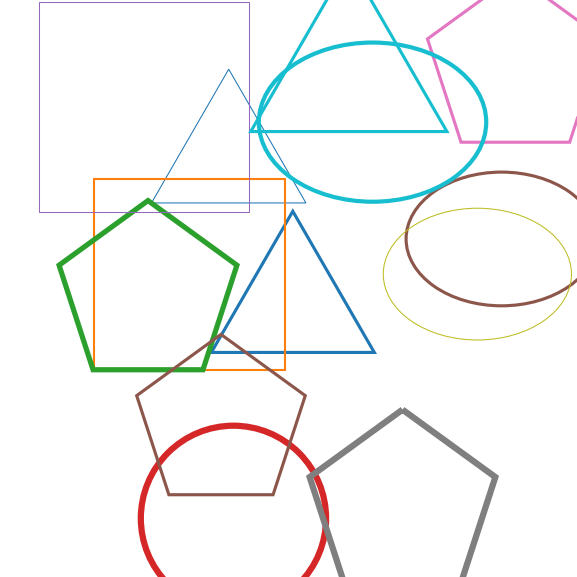[{"shape": "triangle", "thickness": 1.5, "radius": 0.81, "center": [0.507, 0.47]}, {"shape": "triangle", "thickness": 0.5, "radius": 0.77, "center": [0.396, 0.725]}, {"shape": "square", "thickness": 1, "radius": 0.83, "center": [0.328, 0.523]}, {"shape": "pentagon", "thickness": 2.5, "radius": 0.81, "center": [0.256, 0.49]}, {"shape": "circle", "thickness": 3, "radius": 0.8, "center": [0.404, 0.102]}, {"shape": "square", "thickness": 0.5, "radius": 0.91, "center": [0.249, 0.814]}, {"shape": "oval", "thickness": 1.5, "radius": 0.83, "center": [0.869, 0.585]}, {"shape": "pentagon", "thickness": 1.5, "radius": 0.77, "center": [0.383, 0.267]}, {"shape": "pentagon", "thickness": 1.5, "radius": 0.8, "center": [0.892, 0.882]}, {"shape": "pentagon", "thickness": 3, "radius": 0.85, "center": [0.697, 0.121]}, {"shape": "oval", "thickness": 0.5, "radius": 0.81, "center": [0.827, 0.524]}, {"shape": "triangle", "thickness": 1.5, "radius": 0.98, "center": [0.604, 0.869]}, {"shape": "oval", "thickness": 2, "radius": 0.98, "center": [0.645, 0.788]}]